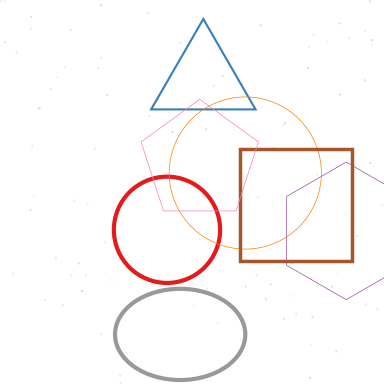[{"shape": "circle", "thickness": 3, "radius": 0.69, "center": [0.434, 0.403]}, {"shape": "triangle", "thickness": 1.5, "radius": 0.78, "center": [0.528, 0.794]}, {"shape": "hexagon", "thickness": 0.5, "radius": 0.89, "center": [0.899, 0.4]}, {"shape": "circle", "thickness": 0.5, "radius": 0.99, "center": [0.637, 0.551]}, {"shape": "square", "thickness": 2.5, "radius": 0.72, "center": [0.769, 0.467]}, {"shape": "pentagon", "thickness": 0.5, "radius": 0.8, "center": [0.519, 0.582]}, {"shape": "oval", "thickness": 3, "radius": 0.85, "center": [0.468, 0.131]}]